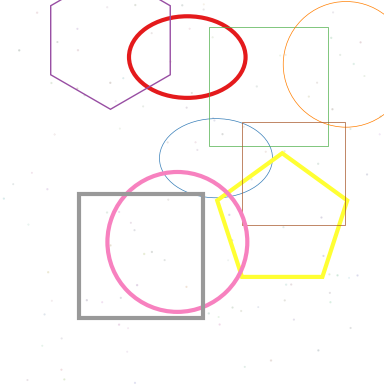[{"shape": "oval", "thickness": 3, "radius": 0.76, "center": [0.486, 0.852]}, {"shape": "oval", "thickness": 0.5, "radius": 0.73, "center": [0.561, 0.589]}, {"shape": "square", "thickness": 0.5, "radius": 0.78, "center": [0.697, 0.775]}, {"shape": "hexagon", "thickness": 1, "radius": 0.9, "center": [0.287, 0.895]}, {"shape": "circle", "thickness": 0.5, "radius": 0.82, "center": [0.899, 0.833]}, {"shape": "pentagon", "thickness": 3, "radius": 0.89, "center": [0.733, 0.424]}, {"shape": "square", "thickness": 0.5, "radius": 0.67, "center": [0.763, 0.549]}, {"shape": "circle", "thickness": 3, "radius": 0.91, "center": [0.461, 0.372]}, {"shape": "square", "thickness": 3, "radius": 0.8, "center": [0.366, 0.334]}]